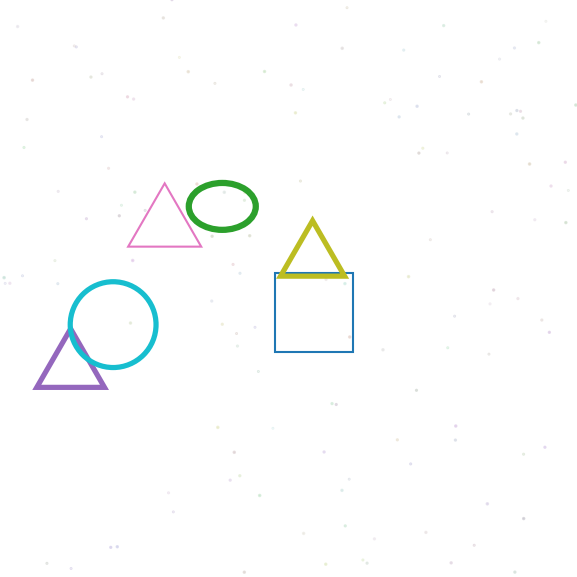[{"shape": "square", "thickness": 1, "radius": 0.34, "center": [0.544, 0.458]}, {"shape": "oval", "thickness": 3, "radius": 0.29, "center": [0.385, 0.642]}, {"shape": "triangle", "thickness": 2.5, "radius": 0.34, "center": [0.122, 0.362]}, {"shape": "triangle", "thickness": 1, "radius": 0.37, "center": [0.285, 0.609]}, {"shape": "triangle", "thickness": 2.5, "radius": 0.32, "center": [0.541, 0.553]}, {"shape": "circle", "thickness": 2.5, "radius": 0.37, "center": [0.196, 0.437]}]